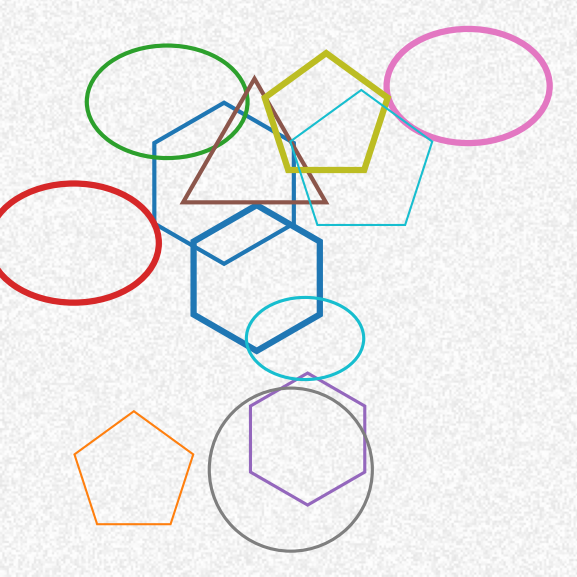[{"shape": "hexagon", "thickness": 2, "radius": 0.7, "center": [0.388, 0.682]}, {"shape": "hexagon", "thickness": 3, "radius": 0.63, "center": [0.445, 0.518]}, {"shape": "pentagon", "thickness": 1, "radius": 0.54, "center": [0.232, 0.179]}, {"shape": "oval", "thickness": 2, "radius": 0.7, "center": [0.289, 0.823]}, {"shape": "oval", "thickness": 3, "radius": 0.74, "center": [0.128, 0.578]}, {"shape": "hexagon", "thickness": 1.5, "radius": 0.57, "center": [0.533, 0.239]}, {"shape": "triangle", "thickness": 2, "radius": 0.71, "center": [0.441, 0.72]}, {"shape": "oval", "thickness": 3, "radius": 0.71, "center": [0.811, 0.85]}, {"shape": "circle", "thickness": 1.5, "radius": 0.71, "center": [0.504, 0.186]}, {"shape": "pentagon", "thickness": 3, "radius": 0.56, "center": [0.565, 0.795]}, {"shape": "pentagon", "thickness": 1, "radius": 0.65, "center": [0.626, 0.714]}, {"shape": "oval", "thickness": 1.5, "radius": 0.51, "center": [0.528, 0.413]}]